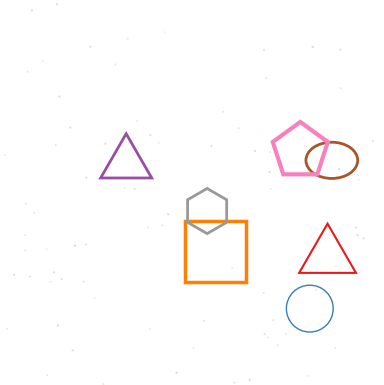[{"shape": "triangle", "thickness": 1.5, "radius": 0.43, "center": [0.851, 0.334]}, {"shape": "circle", "thickness": 1, "radius": 0.3, "center": [0.805, 0.198]}, {"shape": "triangle", "thickness": 2, "radius": 0.38, "center": [0.328, 0.576]}, {"shape": "square", "thickness": 2.5, "radius": 0.4, "center": [0.56, 0.347]}, {"shape": "oval", "thickness": 2, "radius": 0.34, "center": [0.862, 0.584]}, {"shape": "pentagon", "thickness": 3, "radius": 0.38, "center": [0.78, 0.608]}, {"shape": "hexagon", "thickness": 2, "radius": 0.29, "center": [0.538, 0.452]}]